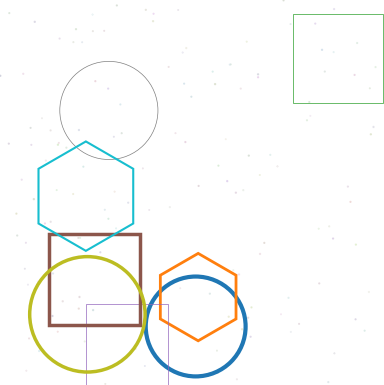[{"shape": "circle", "thickness": 3, "radius": 0.65, "center": [0.508, 0.152]}, {"shape": "hexagon", "thickness": 2, "radius": 0.57, "center": [0.515, 0.228]}, {"shape": "square", "thickness": 0.5, "radius": 0.58, "center": [0.878, 0.848]}, {"shape": "square", "thickness": 0.5, "radius": 0.54, "center": [0.329, 0.104]}, {"shape": "square", "thickness": 2.5, "radius": 0.59, "center": [0.245, 0.274]}, {"shape": "circle", "thickness": 0.5, "radius": 0.64, "center": [0.283, 0.713]}, {"shape": "circle", "thickness": 2.5, "radius": 0.75, "center": [0.227, 0.184]}, {"shape": "hexagon", "thickness": 1.5, "radius": 0.71, "center": [0.223, 0.491]}]